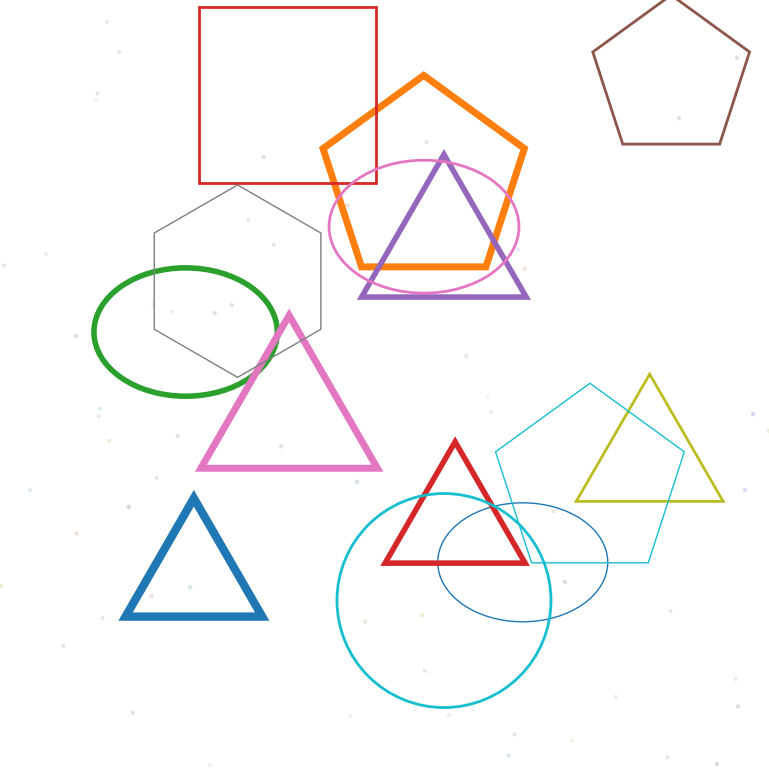[{"shape": "oval", "thickness": 0.5, "radius": 0.55, "center": [0.679, 0.27]}, {"shape": "triangle", "thickness": 3, "radius": 0.51, "center": [0.252, 0.25]}, {"shape": "pentagon", "thickness": 2.5, "radius": 0.69, "center": [0.55, 0.765]}, {"shape": "oval", "thickness": 2, "radius": 0.6, "center": [0.241, 0.569]}, {"shape": "triangle", "thickness": 2, "radius": 0.53, "center": [0.591, 0.321]}, {"shape": "square", "thickness": 1, "radius": 0.57, "center": [0.373, 0.877]}, {"shape": "triangle", "thickness": 2, "radius": 0.62, "center": [0.576, 0.676]}, {"shape": "pentagon", "thickness": 1, "radius": 0.54, "center": [0.872, 0.899]}, {"shape": "triangle", "thickness": 2.5, "radius": 0.66, "center": [0.376, 0.458]}, {"shape": "oval", "thickness": 1, "radius": 0.62, "center": [0.551, 0.706]}, {"shape": "hexagon", "thickness": 0.5, "radius": 0.62, "center": [0.309, 0.635]}, {"shape": "triangle", "thickness": 1, "radius": 0.55, "center": [0.844, 0.404]}, {"shape": "circle", "thickness": 1, "radius": 0.69, "center": [0.577, 0.22]}, {"shape": "pentagon", "thickness": 0.5, "radius": 0.64, "center": [0.766, 0.373]}]